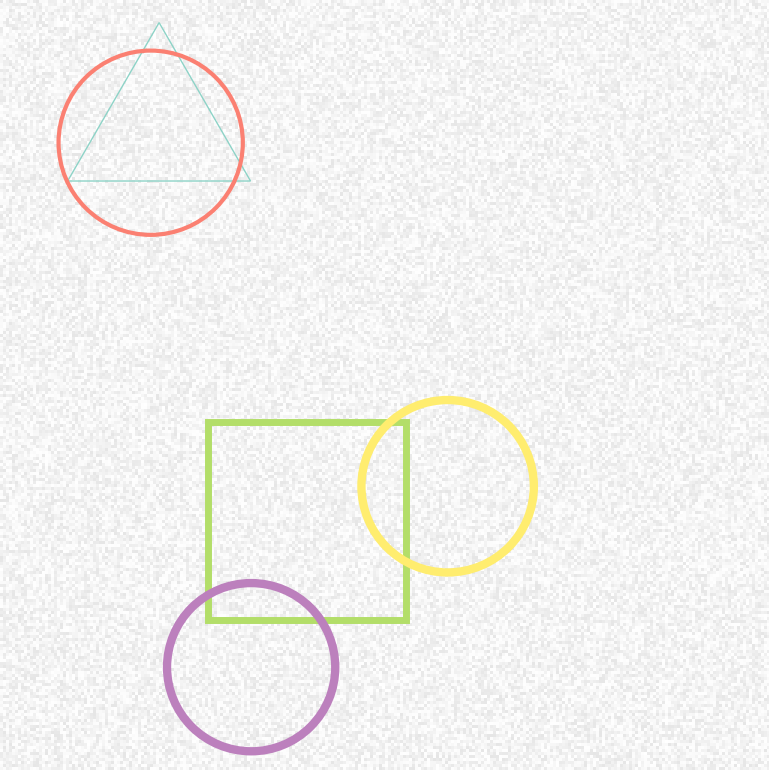[{"shape": "triangle", "thickness": 0.5, "radius": 0.69, "center": [0.207, 0.833]}, {"shape": "circle", "thickness": 1.5, "radius": 0.6, "center": [0.196, 0.815]}, {"shape": "square", "thickness": 2.5, "radius": 0.64, "center": [0.399, 0.324]}, {"shape": "circle", "thickness": 3, "radius": 0.55, "center": [0.326, 0.134]}, {"shape": "circle", "thickness": 3, "radius": 0.56, "center": [0.581, 0.369]}]